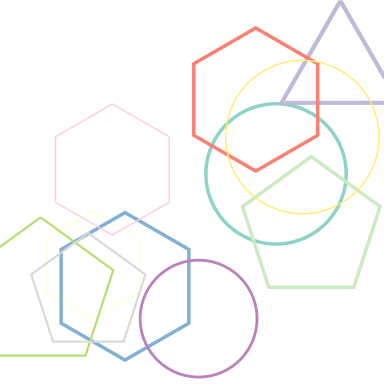[{"shape": "circle", "thickness": 2.5, "radius": 0.91, "center": [0.717, 0.548]}, {"shape": "hexagon", "thickness": 0.5, "radius": 0.7, "center": [0.243, 0.312]}, {"shape": "triangle", "thickness": 3, "radius": 0.88, "center": [0.884, 0.821]}, {"shape": "hexagon", "thickness": 2.5, "radius": 0.93, "center": [0.664, 0.741]}, {"shape": "hexagon", "thickness": 2.5, "radius": 0.96, "center": [0.325, 0.256]}, {"shape": "pentagon", "thickness": 1.5, "radius": 0.99, "center": [0.105, 0.237]}, {"shape": "hexagon", "thickness": 1, "radius": 0.85, "center": [0.292, 0.56]}, {"shape": "pentagon", "thickness": 1.5, "radius": 0.78, "center": [0.229, 0.239]}, {"shape": "circle", "thickness": 2, "radius": 0.76, "center": [0.516, 0.172]}, {"shape": "pentagon", "thickness": 2.5, "radius": 0.94, "center": [0.809, 0.406]}, {"shape": "circle", "thickness": 1, "radius": 1.0, "center": [0.785, 0.644]}]